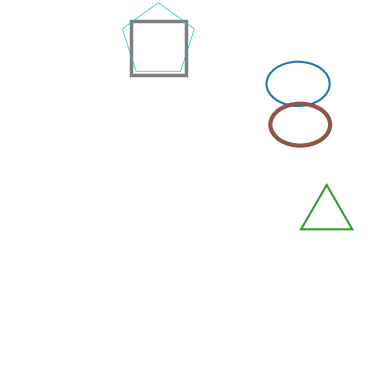[{"shape": "oval", "thickness": 1.5, "radius": 0.41, "center": [0.774, 0.782]}, {"shape": "triangle", "thickness": 1.5, "radius": 0.38, "center": [0.849, 0.443]}, {"shape": "oval", "thickness": 3, "radius": 0.39, "center": [0.78, 0.676]}, {"shape": "square", "thickness": 2.5, "radius": 0.35, "center": [0.412, 0.876]}, {"shape": "pentagon", "thickness": 0.5, "radius": 0.49, "center": [0.411, 0.895]}]